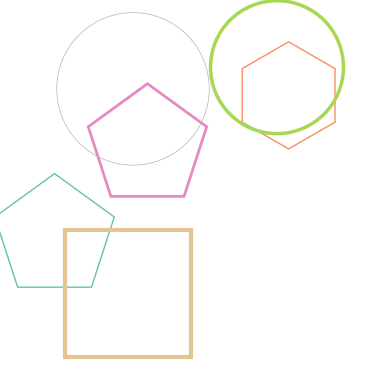[{"shape": "pentagon", "thickness": 1, "radius": 0.82, "center": [0.142, 0.386]}, {"shape": "hexagon", "thickness": 1, "radius": 0.7, "center": [0.75, 0.752]}, {"shape": "pentagon", "thickness": 2, "radius": 0.81, "center": [0.383, 0.621]}, {"shape": "circle", "thickness": 2.5, "radius": 0.86, "center": [0.719, 0.826]}, {"shape": "square", "thickness": 3, "radius": 0.82, "center": [0.332, 0.237]}, {"shape": "circle", "thickness": 0.5, "radius": 0.99, "center": [0.345, 0.769]}]